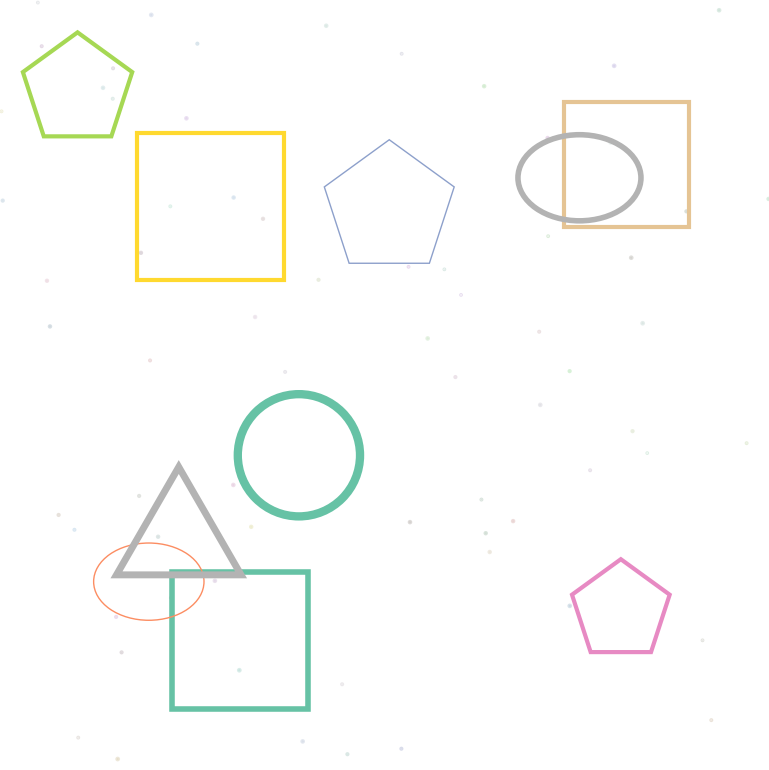[{"shape": "circle", "thickness": 3, "radius": 0.4, "center": [0.388, 0.409]}, {"shape": "square", "thickness": 2, "radius": 0.44, "center": [0.312, 0.168]}, {"shape": "oval", "thickness": 0.5, "radius": 0.36, "center": [0.193, 0.245]}, {"shape": "pentagon", "thickness": 0.5, "radius": 0.44, "center": [0.506, 0.73]}, {"shape": "pentagon", "thickness": 1.5, "radius": 0.33, "center": [0.806, 0.207]}, {"shape": "pentagon", "thickness": 1.5, "radius": 0.37, "center": [0.101, 0.883]}, {"shape": "square", "thickness": 1.5, "radius": 0.48, "center": [0.273, 0.732]}, {"shape": "square", "thickness": 1.5, "radius": 0.41, "center": [0.814, 0.786]}, {"shape": "triangle", "thickness": 2.5, "radius": 0.47, "center": [0.232, 0.3]}, {"shape": "oval", "thickness": 2, "radius": 0.4, "center": [0.753, 0.769]}]